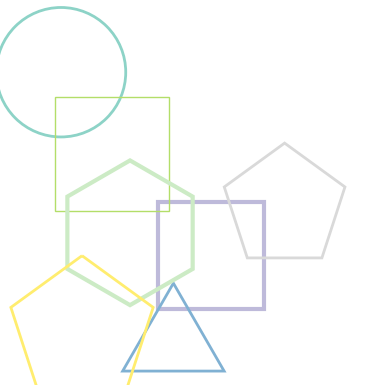[{"shape": "circle", "thickness": 2, "radius": 0.84, "center": [0.158, 0.812]}, {"shape": "square", "thickness": 3, "radius": 0.69, "center": [0.549, 0.337]}, {"shape": "triangle", "thickness": 2, "radius": 0.76, "center": [0.45, 0.112]}, {"shape": "square", "thickness": 1, "radius": 0.74, "center": [0.292, 0.599]}, {"shape": "pentagon", "thickness": 2, "radius": 0.82, "center": [0.739, 0.463]}, {"shape": "hexagon", "thickness": 3, "radius": 0.94, "center": [0.338, 0.395]}, {"shape": "pentagon", "thickness": 2, "radius": 0.97, "center": [0.213, 0.141]}]